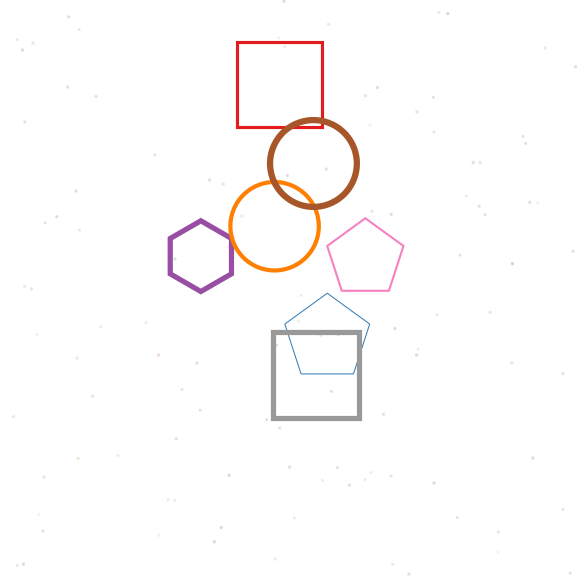[{"shape": "square", "thickness": 1.5, "radius": 0.37, "center": [0.484, 0.854]}, {"shape": "pentagon", "thickness": 0.5, "radius": 0.39, "center": [0.567, 0.414]}, {"shape": "hexagon", "thickness": 2.5, "radius": 0.31, "center": [0.348, 0.556]}, {"shape": "circle", "thickness": 2, "radius": 0.38, "center": [0.475, 0.607]}, {"shape": "circle", "thickness": 3, "radius": 0.38, "center": [0.543, 0.716]}, {"shape": "pentagon", "thickness": 1, "radius": 0.35, "center": [0.633, 0.552]}, {"shape": "square", "thickness": 2.5, "radius": 0.37, "center": [0.547, 0.349]}]